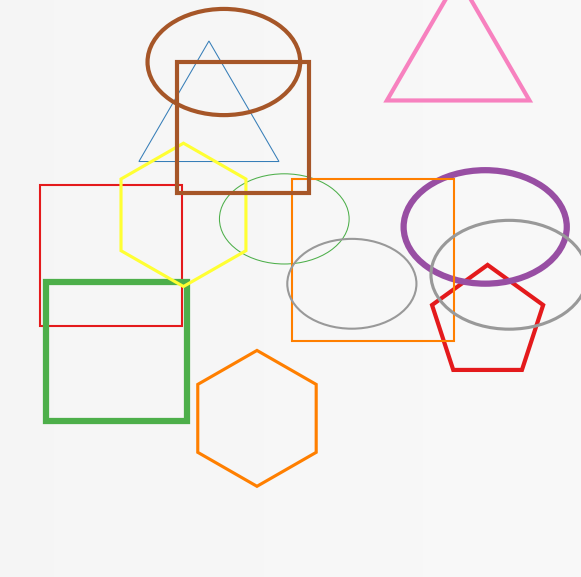[{"shape": "square", "thickness": 1, "radius": 0.61, "center": [0.191, 0.557]}, {"shape": "pentagon", "thickness": 2, "radius": 0.5, "center": [0.839, 0.44]}, {"shape": "triangle", "thickness": 0.5, "radius": 0.7, "center": [0.359, 0.789]}, {"shape": "oval", "thickness": 0.5, "radius": 0.56, "center": [0.489, 0.62]}, {"shape": "square", "thickness": 3, "radius": 0.6, "center": [0.2, 0.391]}, {"shape": "oval", "thickness": 3, "radius": 0.7, "center": [0.835, 0.606]}, {"shape": "square", "thickness": 1, "radius": 0.7, "center": [0.642, 0.549]}, {"shape": "hexagon", "thickness": 1.5, "radius": 0.59, "center": [0.442, 0.275]}, {"shape": "hexagon", "thickness": 1.5, "radius": 0.62, "center": [0.316, 0.627]}, {"shape": "oval", "thickness": 2, "radius": 0.66, "center": [0.385, 0.892]}, {"shape": "square", "thickness": 2, "radius": 0.57, "center": [0.418, 0.778]}, {"shape": "triangle", "thickness": 2, "radius": 0.71, "center": [0.788, 0.896]}, {"shape": "oval", "thickness": 1.5, "radius": 0.67, "center": [0.876, 0.523]}, {"shape": "oval", "thickness": 1, "radius": 0.56, "center": [0.605, 0.508]}]